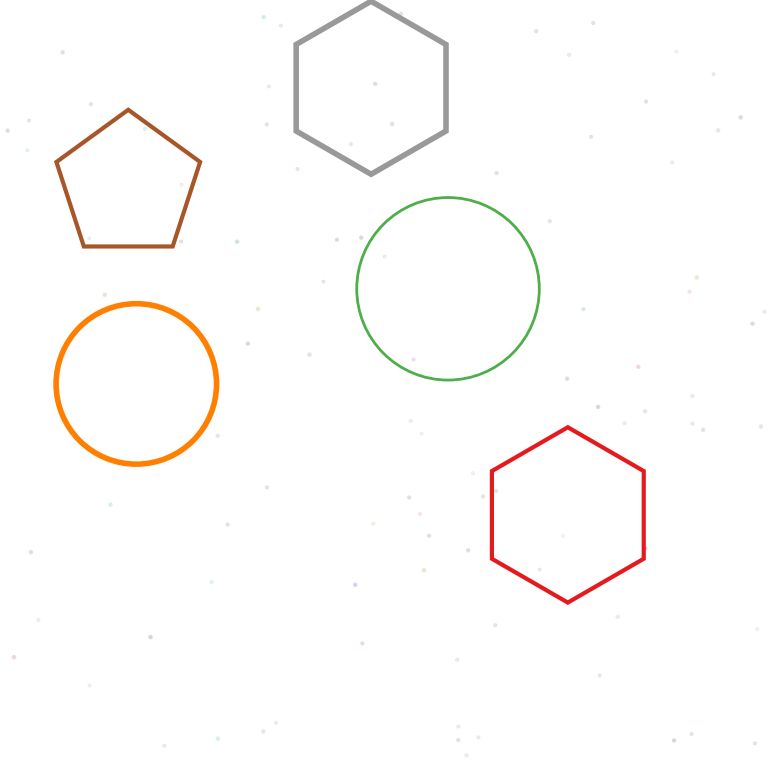[{"shape": "hexagon", "thickness": 1.5, "radius": 0.57, "center": [0.737, 0.331]}, {"shape": "circle", "thickness": 1, "radius": 0.59, "center": [0.582, 0.625]}, {"shape": "circle", "thickness": 2, "radius": 0.52, "center": [0.177, 0.501]}, {"shape": "pentagon", "thickness": 1.5, "radius": 0.49, "center": [0.167, 0.759]}, {"shape": "hexagon", "thickness": 2, "radius": 0.56, "center": [0.482, 0.886]}]